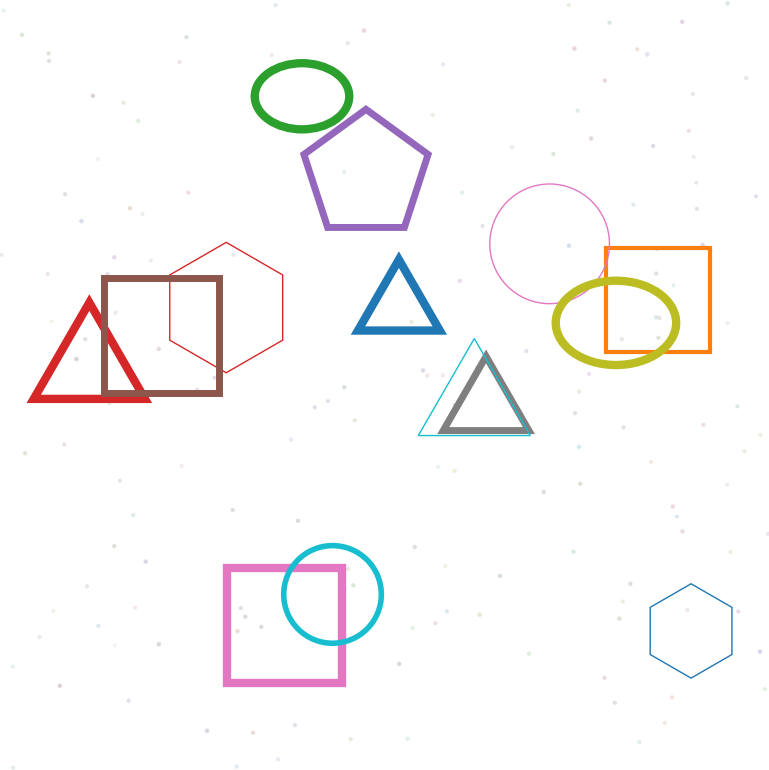[{"shape": "hexagon", "thickness": 0.5, "radius": 0.31, "center": [0.897, 0.181]}, {"shape": "triangle", "thickness": 3, "radius": 0.31, "center": [0.518, 0.601]}, {"shape": "square", "thickness": 1.5, "radius": 0.34, "center": [0.854, 0.61]}, {"shape": "oval", "thickness": 3, "radius": 0.31, "center": [0.392, 0.875]}, {"shape": "triangle", "thickness": 3, "radius": 0.42, "center": [0.116, 0.524]}, {"shape": "hexagon", "thickness": 0.5, "radius": 0.42, "center": [0.294, 0.601]}, {"shape": "pentagon", "thickness": 2.5, "radius": 0.42, "center": [0.475, 0.773]}, {"shape": "square", "thickness": 2.5, "radius": 0.37, "center": [0.21, 0.564]}, {"shape": "circle", "thickness": 0.5, "radius": 0.39, "center": [0.714, 0.683]}, {"shape": "square", "thickness": 3, "radius": 0.37, "center": [0.369, 0.188]}, {"shape": "triangle", "thickness": 2.5, "radius": 0.32, "center": [0.631, 0.473]}, {"shape": "oval", "thickness": 3, "radius": 0.39, "center": [0.8, 0.581]}, {"shape": "circle", "thickness": 2, "radius": 0.32, "center": [0.432, 0.228]}, {"shape": "triangle", "thickness": 0.5, "radius": 0.42, "center": [0.616, 0.476]}]